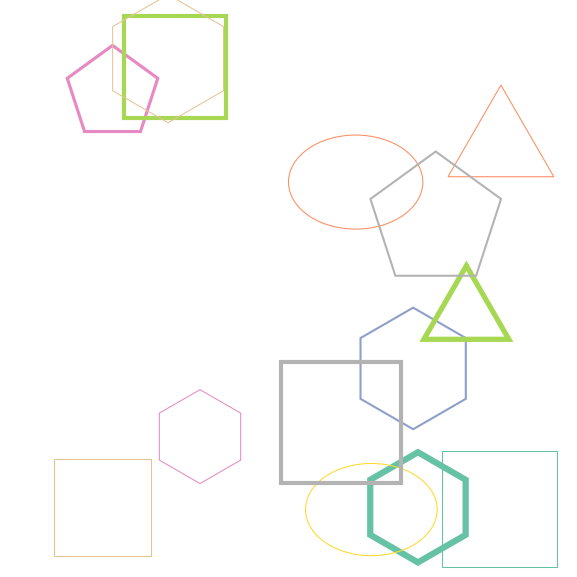[{"shape": "square", "thickness": 0.5, "radius": 0.5, "center": [0.865, 0.118]}, {"shape": "hexagon", "thickness": 3, "radius": 0.48, "center": [0.724, 0.121]}, {"shape": "triangle", "thickness": 0.5, "radius": 0.53, "center": [0.867, 0.746]}, {"shape": "oval", "thickness": 0.5, "radius": 0.58, "center": [0.616, 0.684]}, {"shape": "hexagon", "thickness": 1, "radius": 0.53, "center": [0.715, 0.361]}, {"shape": "hexagon", "thickness": 0.5, "radius": 0.41, "center": [0.346, 0.243]}, {"shape": "pentagon", "thickness": 1.5, "radius": 0.41, "center": [0.195, 0.838]}, {"shape": "square", "thickness": 2, "radius": 0.44, "center": [0.303, 0.883]}, {"shape": "triangle", "thickness": 2.5, "radius": 0.42, "center": [0.808, 0.454]}, {"shape": "oval", "thickness": 0.5, "radius": 0.57, "center": [0.643, 0.117]}, {"shape": "hexagon", "thickness": 0.5, "radius": 0.55, "center": [0.291, 0.898]}, {"shape": "square", "thickness": 0.5, "radius": 0.42, "center": [0.177, 0.12]}, {"shape": "square", "thickness": 2, "radius": 0.52, "center": [0.59, 0.267]}, {"shape": "pentagon", "thickness": 1, "radius": 0.59, "center": [0.755, 0.618]}]